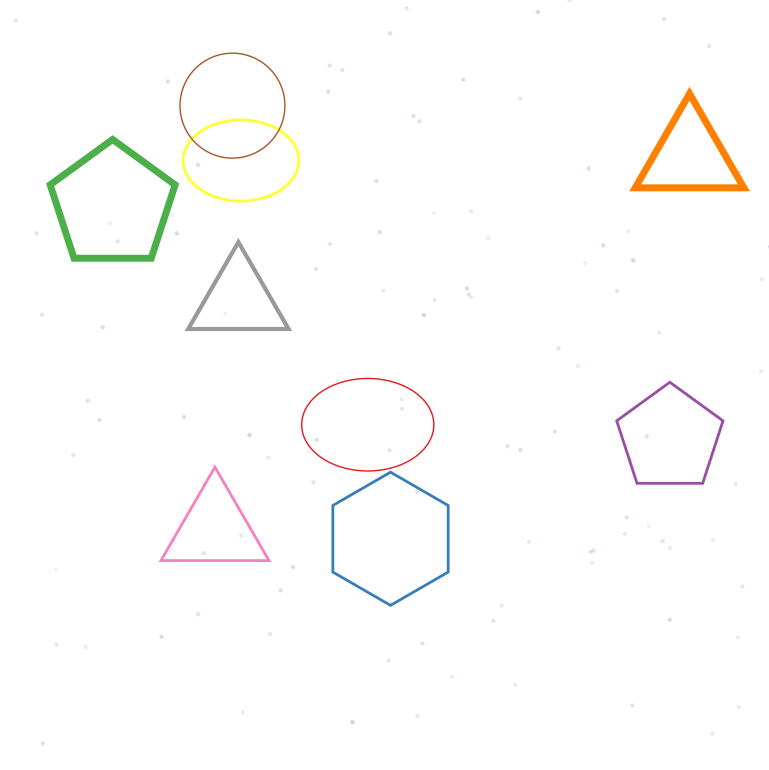[{"shape": "oval", "thickness": 0.5, "radius": 0.43, "center": [0.478, 0.448]}, {"shape": "hexagon", "thickness": 1, "radius": 0.43, "center": [0.507, 0.3]}, {"shape": "pentagon", "thickness": 2.5, "radius": 0.43, "center": [0.146, 0.734]}, {"shape": "pentagon", "thickness": 1, "radius": 0.36, "center": [0.87, 0.431]}, {"shape": "triangle", "thickness": 2.5, "radius": 0.41, "center": [0.895, 0.797]}, {"shape": "oval", "thickness": 1, "radius": 0.38, "center": [0.313, 0.792]}, {"shape": "circle", "thickness": 0.5, "radius": 0.34, "center": [0.302, 0.863]}, {"shape": "triangle", "thickness": 1, "radius": 0.4, "center": [0.279, 0.312]}, {"shape": "triangle", "thickness": 1.5, "radius": 0.38, "center": [0.31, 0.61]}]